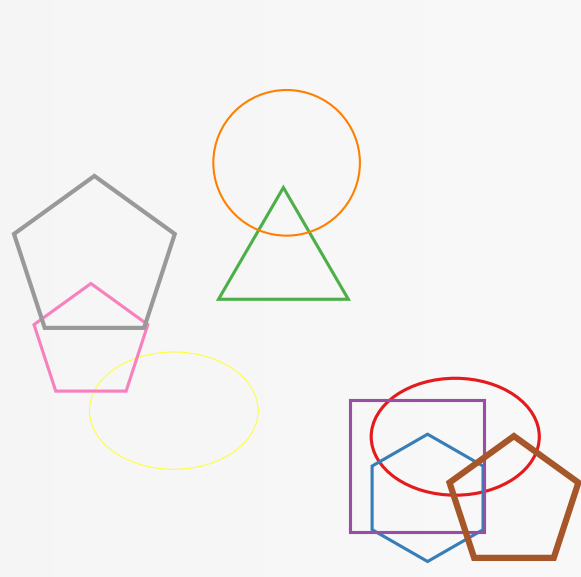[{"shape": "oval", "thickness": 1.5, "radius": 0.72, "center": [0.783, 0.243]}, {"shape": "hexagon", "thickness": 1.5, "radius": 0.55, "center": [0.736, 0.137]}, {"shape": "triangle", "thickness": 1.5, "radius": 0.64, "center": [0.488, 0.545]}, {"shape": "square", "thickness": 1.5, "radius": 0.57, "center": [0.717, 0.192]}, {"shape": "circle", "thickness": 1, "radius": 0.63, "center": [0.493, 0.717]}, {"shape": "oval", "thickness": 0.5, "radius": 0.73, "center": [0.299, 0.288]}, {"shape": "pentagon", "thickness": 3, "radius": 0.58, "center": [0.884, 0.127]}, {"shape": "pentagon", "thickness": 1.5, "radius": 0.51, "center": [0.156, 0.405]}, {"shape": "pentagon", "thickness": 2, "radius": 0.73, "center": [0.162, 0.549]}]